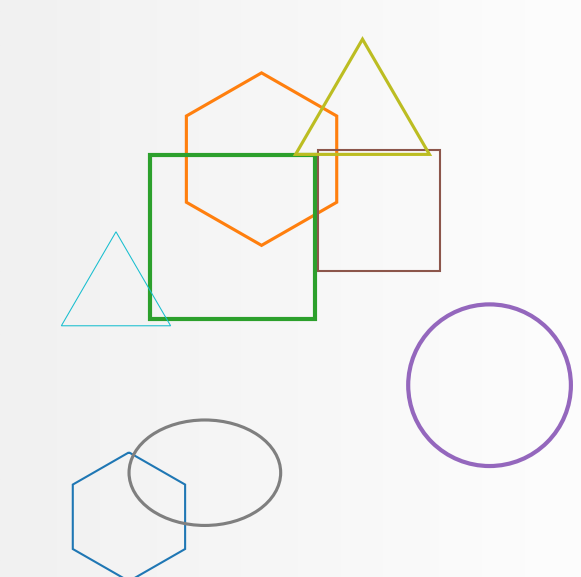[{"shape": "hexagon", "thickness": 1, "radius": 0.56, "center": [0.222, 0.104]}, {"shape": "hexagon", "thickness": 1.5, "radius": 0.75, "center": [0.45, 0.724]}, {"shape": "square", "thickness": 2, "radius": 0.71, "center": [0.4, 0.589]}, {"shape": "circle", "thickness": 2, "radius": 0.7, "center": [0.842, 0.332]}, {"shape": "square", "thickness": 1, "radius": 0.52, "center": [0.652, 0.635]}, {"shape": "oval", "thickness": 1.5, "radius": 0.65, "center": [0.352, 0.181]}, {"shape": "triangle", "thickness": 1.5, "radius": 0.66, "center": [0.624, 0.798]}, {"shape": "triangle", "thickness": 0.5, "radius": 0.54, "center": [0.2, 0.489]}]